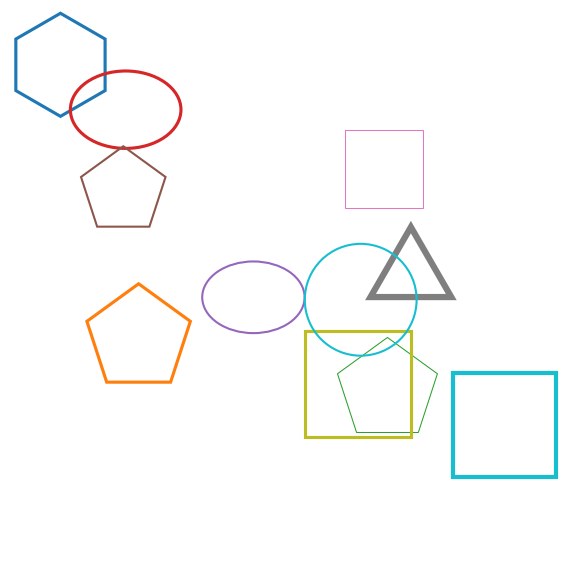[{"shape": "hexagon", "thickness": 1.5, "radius": 0.45, "center": [0.105, 0.887]}, {"shape": "pentagon", "thickness": 1.5, "radius": 0.47, "center": [0.24, 0.414]}, {"shape": "pentagon", "thickness": 0.5, "radius": 0.45, "center": [0.671, 0.324]}, {"shape": "oval", "thickness": 1.5, "radius": 0.48, "center": [0.218, 0.809]}, {"shape": "oval", "thickness": 1, "radius": 0.44, "center": [0.439, 0.484]}, {"shape": "pentagon", "thickness": 1, "radius": 0.38, "center": [0.213, 0.669]}, {"shape": "square", "thickness": 0.5, "radius": 0.34, "center": [0.664, 0.706]}, {"shape": "triangle", "thickness": 3, "radius": 0.4, "center": [0.711, 0.525]}, {"shape": "square", "thickness": 1.5, "radius": 0.46, "center": [0.62, 0.333]}, {"shape": "square", "thickness": 2, "radius": 0.45, "center": [0.873, 0.263]}, {"shape": "circle", "thickness": 1, "radius": 0.48, "center": [0.625, 0.48]}]